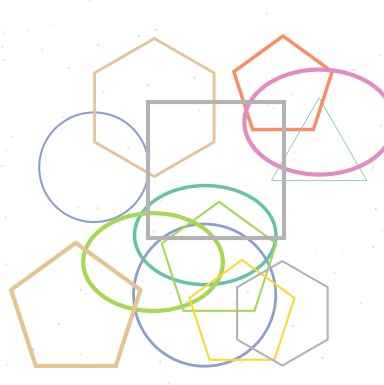[{"shape": "oval", "thickness": 2.5, "radius": 0.92, "center": [0.533, 0.389]}, {"shape": "triangle", "thickness": 0.5, "radius": 0.71, "center": [0.829, 0.603]}, {"shape": "pentagon", "thickness": 2.5, "radius": 0.67, "center": [0.735, 0.772]}, {"shape": "circle", "thickness": 2, "radius": 0.92, "center": [0.532, 0.233]}, {"shape": "circle", "thickness": 1.5, "radius": 0.71, "center": [0.244, 0.566]}, {"shape": "oval", "thickness": 3, "radius": 0.97, "center": [0.829, 0.683]}, {"shape": "oval", "thickness": 3, "radius": 0.91, "center": [0.398, 0.319]}, {"shape": "pentagon", "thickness": 1.5, "radius": 0.78, "center": [0.569, 0.319]}, {"shape": "pentagon", "thickness": 1.5, "radius": 0.72, "center": [0.628, 0.182]}, {"shape": "pentagon", "thickness": 3, "radius": 0.88, "center": [0.197, 0.192]}, {"shape": "hexagon", "thickness": 2, "radius": 0.9, "center": [0.401, 0.721]}, {"shape": "hexagon", "thickness": 1.5, "radius": 0.68, "center": [0.733, 0.186]}, {"shape": "square", "thickness": 3, "radius": 0.89, "center": [0.561, 0.559]}]